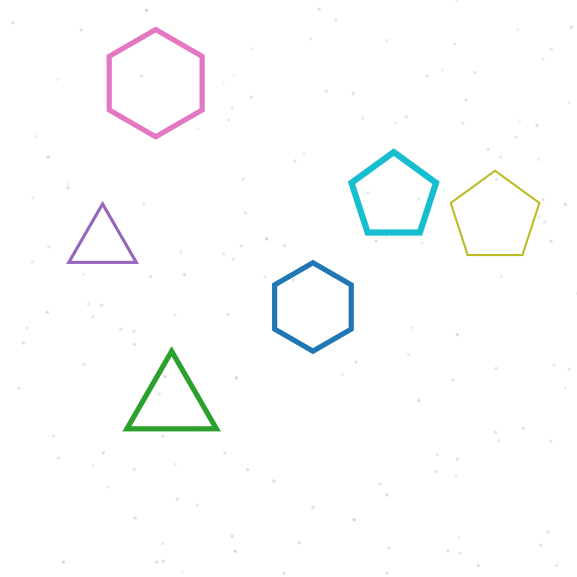[{"shape": "hexagon", "thickness": 2.5, "radius": 0.38, "center": [0.542, 0.468]}, {"shape": "triangle", "thickness": 2.5, "radius": 0.45, "center": [0.297, 0.301]}, {"shape": "triangle", "thickness": 1.5, "radius": 0.34, "center": [0.178, 0.579]}, {"shape": "hexagon", "thickness": 2.5, "radius": 0.46, "center": [0.27, 0.855]}, {"shape": "pentagon", "thickness": 1, "radius": 0.4, "center": [0.857, 0.623]}, {"shape": "pentagon", "thickness": 3, "radius": 0.38, "center": [0.682, 0.659]}]